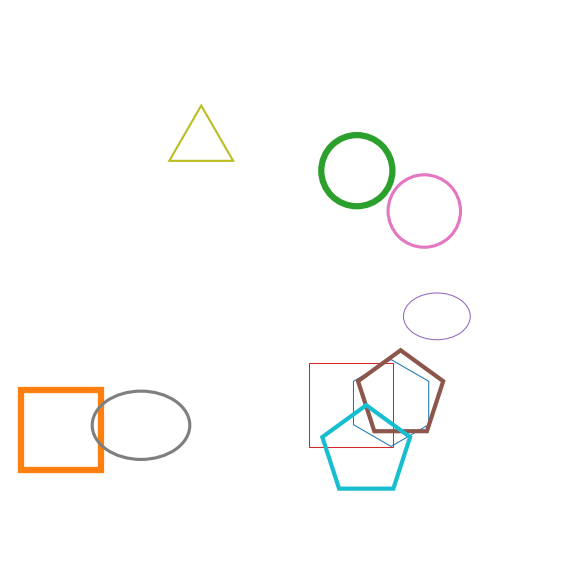[{"shape": "hexagon", "thickness": 0.5, "radius": 0.38, "center": [0.677, 0.301]}, {"shape": "square", "thickness": 3, "radius": 0.35, "center": [0.105, 0.255]}, {"shape": "circle", "thickness": 3, "radius": 0.31, "center": [0.618, 0.704]}, {"shape": "square", "thickness": 0.5, "radius": 0.36, "center": [0.608, 0.297]}, {"shape": "oval", "thickness": 0.5, "radius": 0.29, "center": [0.756, 0.451]}, {"shape": "pentagon", "thickness": 2, "radius": 0.39, "center": [0.694, 0.315]}, {"shape": "circle", "thickness": 1.5, "radius": 0.31, "center": [0.735, 0.634]}, {"shape": "oval", "thickness": 1.5, "radius": 0.42, "center": [0.244, 0.263]}, {"shape": "triangle", "thickness": 1, "radius": 0.32, "center": [0.348, 0.753]}, {"shape": "pentagon", "thickness": 2, "radius": 0.4, "center": [0.634, 0.218]}]